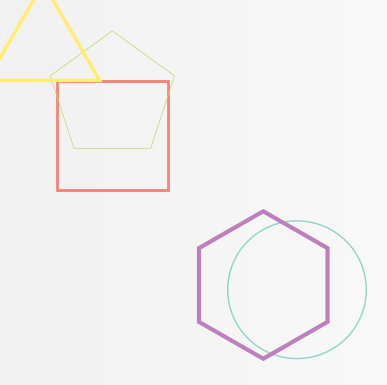[{"shape": "circle", "thickness": 1, "radius": 0.89, "center": [0.766, 0.247]}, {"shape": "square", "thickness": 2, "radius": 0.71, "center": [0.291, 0.648]}, {"shape": "pentagon", "thickness": 0.5, "radius": 0.84, "center": [0.29, 0.751]}, {"shape": "hexagon", "thickness": 3, "radius": 0.96, "center": [0.679, 0.26]}, {"shape": "triangle", "thickness": 2.5, "radius": 0.84, "center": [0.112, 0.875]}]